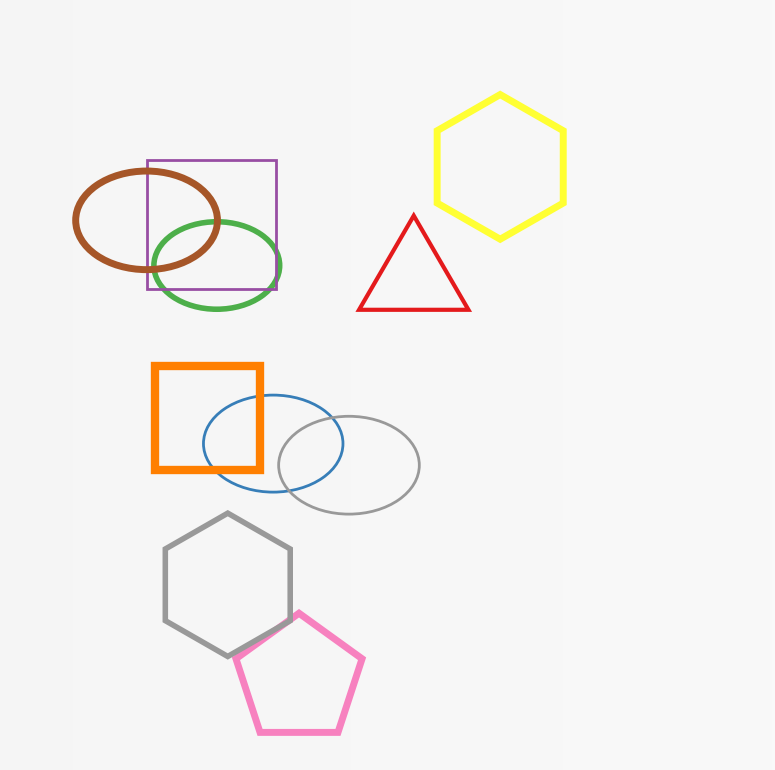[{"shape": "triangle", "thickness": 1.5, "radius": 0.41, "center": [0.534, 0.638]}, {"shape": "oval", "thickness": 1, "radius": 0.45, "center": [0.353, 0.424]}, {"shape": "oval", "thickness": 2, "radius": 0.41, "center": [0.28, 0.655]}, {"shape": "square", "thickness": 1, "radius": 0.42, "center": [0.273, 0.708]}, {"shape": "square", "thickness": 3, "radius": 0.34, "center": [0.268, 0.457]}, {"shape": "hexagon", "thickness": 2.5, "radius": 0.47, "center": [0.645, 0.783]}, {"shape": "oval", "thickness": 2.5, "radius": 0.46, "center": [0.189, 0.714]}, {"shape": "pentagon", "thickness": 2.5, "radius": 0.43, "center": [0.386, 0.118]}, {"shape": "hexagon", "thickness": 2, "radius": 0.47, "center": [0.294, 0.24]}, {"shape": "oval", "thickness": 1, "radius": 0.45, "center": [0.45, 0.396]}]